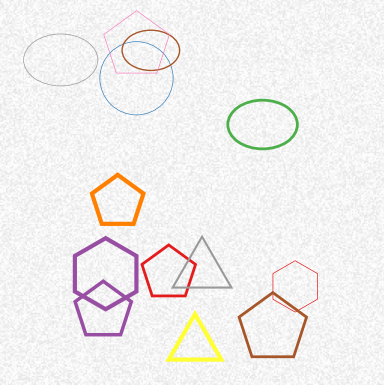[{"shape": "hexagon", "thickness": 0.5, "radius": 0.33, "center": [0.767, 0.256]}, {"shape": "pentagon", "thickness": 2, "radius": 0.37, "center": [0.438, 0.291]}, {"shape": "circle", "thickness": 0.5, "radius": 0.48, "center": [0.355, 0.797]}, {"shape": "oval", "thickness": 2, "radius": 0.45, "center": [0.682, 0.677]}, {"shape": "pentagon", "thickness": 2.5, "radius": 0.38, "center": [0.268, 0.193]}, {"shape": "hexagon", "thickness": 3, "radius": 0.46, "center": [0.274, 0.289]}, {"shape": "pentagon", "thickness": 3, "radius": 0.35, "center": [0.306, 0.476]}, {"shape": "triangle", "thickness": 3, "radius": 0.39, "center": [0.507, 0.105]}, {"shape": "oval", "thickness": 1, "radius": 0.37, "center": [0.392, 0.869]}, {"shape": "pentagon", "thickness": 2, "radius": 0.46, "center": [0.709, 0.148]}, {"shape": "pentagon", "thickness": 0.5, "radius": 0.45, "center": [0.355, 0.883]}, {"shape": "oval", "thickness": 0.5, "radius": 0.48, "center": [0.158, 0.844]}, {"shape": "triangle", "thickness": 1.5, "radius": 0.44, "center": [0.525, 0.297]}]